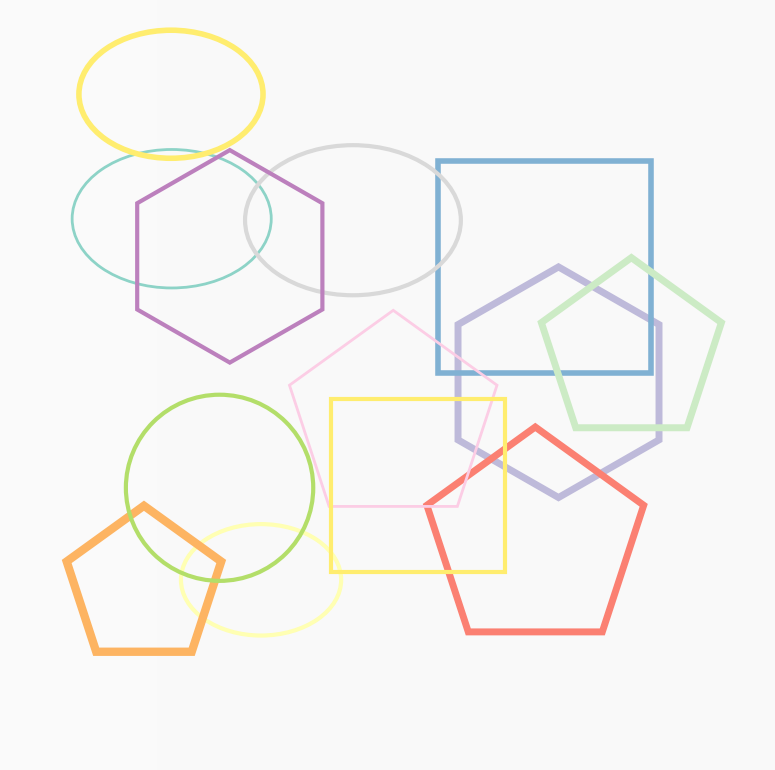[{"shape": "oval", "thickness": 1, "radius": 0.64, "center": [0.222, 0.716]}, {"shape": "oval", "thickness": 1.5, "radius": 0.52, "center": [0.337, 0.247]}, {"shape": "hexagon", "thickness": 2.5, "radius": 0.75, "center": [0.721, 0.504]}, {"shape": "pentagon", "thickness": 2.5, "radius": 0.74, "center": [0.691, 0.298]}, {"shape": "square", "thickness": 2, "radius": 0.69, "center": [0.702, 0.653]}, {"shape": "pentagon", "thickness": 3, "radius": 0.52, "center": [0.186, 0.238]}, {"shape": "circle", "thickness": 1.5, "radius": 0.6, "center": [0.283, 0.366]}, {"shape": "pentagon", "thickness": 1, "radius": 0.7, "center": [0.507, 0.456]}, {"shape": "oval", "thickness": 1.5, "radius": 0.7, "center": [0.455, 0.714]}, {"shape": "hexagon", "thickness": 1.5, "radius": 0.69, "center": [0.297, 0.667]}, {"shape": "pentagon", "thickness": 2.5, "radius": 0.61, "center": [0.815, 0.543]}, {"shape": "oval", "thickness": 2, "radius": 0.59, "center": [0.221, 0.878]}, {"shape": "square", "thickness": 1.5, "radius": 0.56, "center": [0.539, 0.369]}]